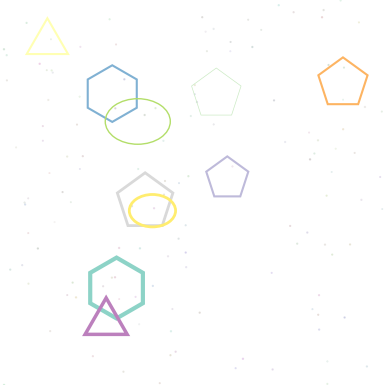[{"shape": "hexagon", "thickness": 3, "radius": 0.39, "center": [0.303, 0.252]}, {"shape": "triangle", "thickness": 1.5, "radius": 0.31, "center": [0.123, 0.891]}, {"shape": "pentagon", "thickness": 1.5, "radius": 0.29, "center": [0.59, 0.536]}, {"shape": "hexagon", "thickness": 1.5, "radius": 0.37, "center": [0.292, 0.757]}, {"shape": "pentagon", "thickness": 1.5, "radius": 0.34, "center": [0.891, 0.784]}, {"shape": "oval", "thickness": 1, "radius": 0.42, "center": [0.358, 0.684]}, {"shape": "pentagon", "thickness": 2, "radius": 0.38, "center": [0.377, 0.475]}, {"shape": "triangle", "thickness": 2.5, "radius": 0.32, "center": [0.276, 0.163]}, {"shape": "pentagon", "thickness": 0.5, "radius": 0.34, "center": [0.562, 0.756]}, {"shape": "oval", "thickness": 2, "radius": 0.3, "center": [0.396, 0.453]}]